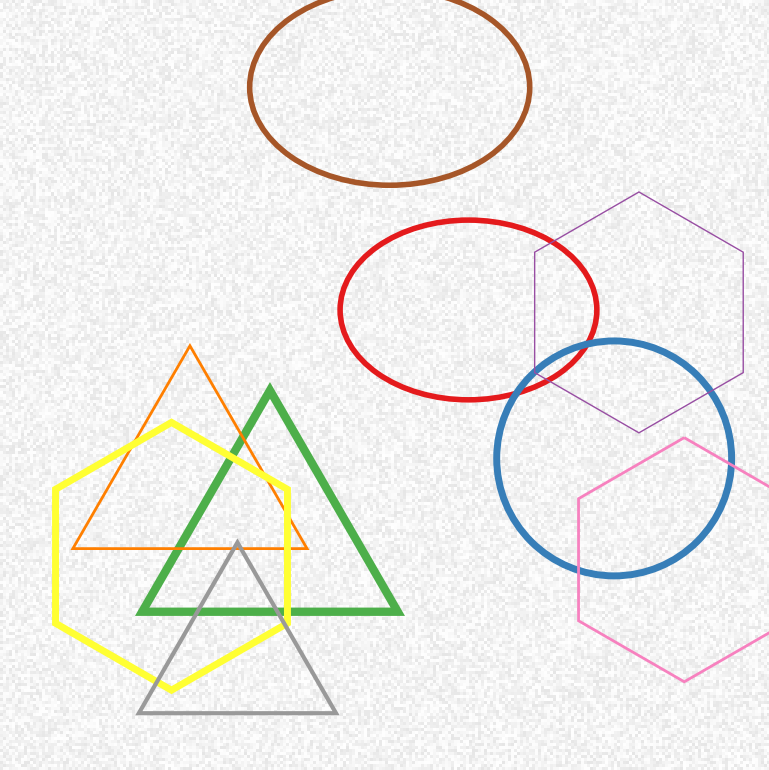[{"shape": "oval", "thickness": 2, "radius": 0.83, "center": [0.608, 0.597]}, {"shape": "circle", "thickness": 2.5, "radius": 0.76, "center": [0.798, 0.405]}, {"shape": "triangle", "thickness": 3, "radius": 0.96, "center": [0.351, 0.301]}, {"shape": "hexagon", "thickness": 0.5, "radius": 0.78, "center": [0.83, 0.594]}, {"shape": "triangle", "thickness": 1, "radius": 0.88, "center": [0.247, 0.375]}, {"shape": "hexagon", "thickness": 2.5, "radius": 0.87, "center": [0.223, 0.278]}, {"shape": "oval", "thickness": 2, "radius": 0.91, "center": [0.506, 0.887]}, {"shape": "hexagon", "thickness": 1, "radius": 0.79, "center": [0.889, 0.273]}, {"shape": "triangle", "thickness": 1.5, "radius": 0.74, "center": [0.308, 0.148]}]